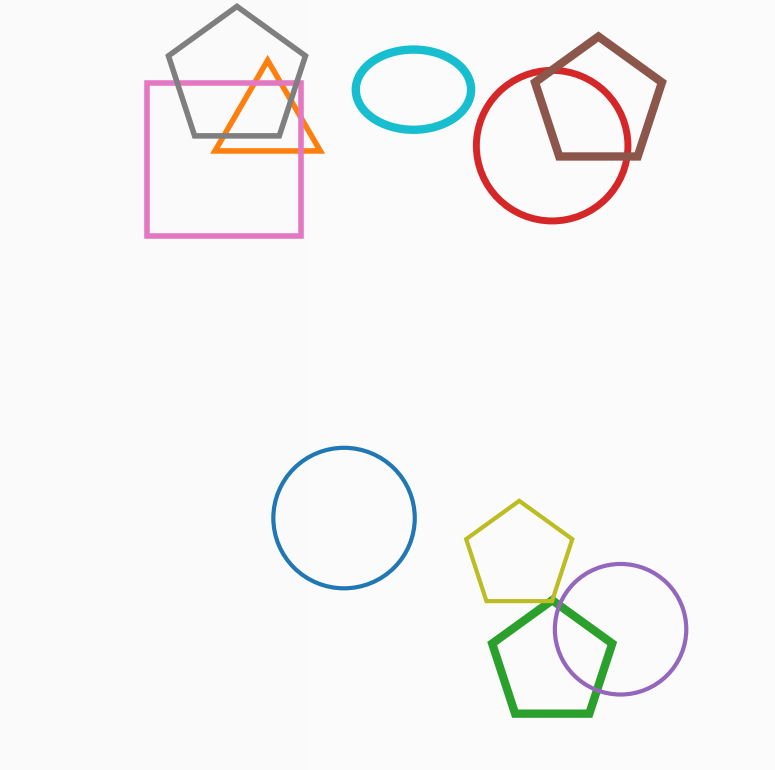[{"shape": "circle", "thickness": 1.5, "radius": 0.46, "center": [0.444, 0.327]}, {"shape": "triangle", "thickness": 2, "radius": 0.39, "center": [0.345, 0.843]}, {"shape": "pentagon", "thickness": 3, "radius": 0.41, "center": [0.713, 0.139]}, {"shape": "circle", "thickness": 2.5, "radius": 0.49, "center": [0.712, 0.811]}, {"shape": "circle", "thickness": 1.5, "radius": 0.42, "center": [0.801, 0.183]}, {"shape": "pentagon", "thickness": 3, "radius": 0.43, "center": [0.772, 0.866]}, {"shape": "square", "thickness": 2, "radius": 0.5, "center": [0.29, 0.793]}, {"shape": "pentagon", "thickness": 2, "radius": 0.46, "center": [0.306, 0.899]}, {"shape": "pentagon", "thickness": 1.5, "radius": 0.36, "center": [0.67, 0.278]}, {"shape": "oval", "thickness": 3, "radius": 0.37, "center": [0.533, 0.884]}]